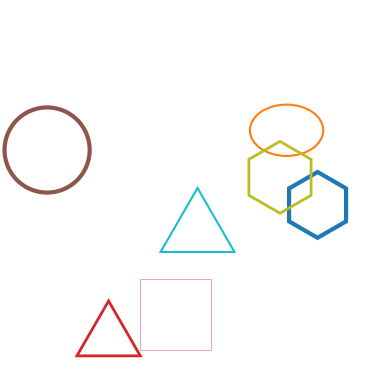[{"shape": "hexagon", "thickness": 3, "radius": 0.43, "center": [0.825, 0.468]}, {"shape": "oval", "thickness": 1.5, "radius": 0.48, "center": [0.744, 0.662]}, {"shape": "triangle", "thickness": 2, "radius": 0.48, "center": [0.282, 0.123]}, {"shape": "circle", "thickness": 3, "radius": 0.55, "center": [0.122, 0.61]}, {"shape": "square", "thickness": 0.5, "radius": 0.46, "center": [0.457, 0.183]}, {"shape": "hexagon", "thickness": 2, "radius": 0.47, "center": [0.727, 0.539]}, {"shape": "triangle", "thickness": 1.5, "radius": 0.55, "center": [0.513, 0.401]}]